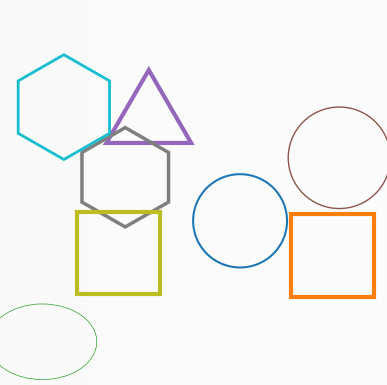[{"shape": "circle", "thickness": 1.5, "radius": 0.61, "center": [0.62, 0.426]}, {"shape": "square", "thickness": 3, "radius": 0.54, "center": [0.859, 0.337]}, {"shape": "oval", "thickness": 0.5, "radius": 0.7, "center": [0.109, 0.112]}, {"shape": "triangle", "thickness": 3, "radius": 0.63, "center": [0.384, 0.692]}, {"shape": "circle", "thickness": 1, "radius": 0.66, "center": [0.876, 0.59]}, {"shape": "hexagon", "thickness": 2.5, "radius": 0.64, "center": [0.323, 0.54]}, {"shape": "square", "thickness": 3, "radius": 0.53, "center": [0.306, 0.342]}, {"shape": "hexagon", "thickness": 2, "radius": 0.68, "center": [0.165, 0.722]}]